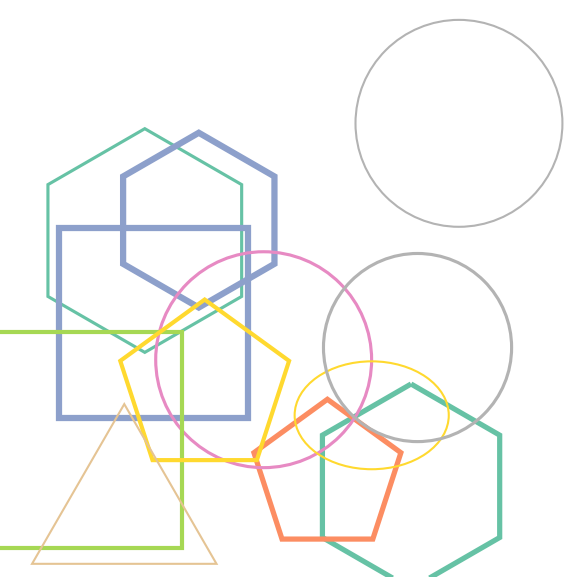[{"shape": "hexagon", "thickness": 2.5, "radius": 0.89, "center": [0.712, 0.157]}, {"shape": "hexagon", "thickness": 1.5, "radius": 0.97, "center": [0.251, 0.583]}, {"shape": "pentagon", "thickness": 2.5, "radius": 0.67, "center": [0.567, 0.174]}, {"shape": "hexagon", "thickness": 3, "radius": 0.76, "center": [0.344, 0.618]}, {"shape": "square", "thickness": 3, "radius": 0.82, "center": [0.266, 0.44]}, {"shape": "circle", "thickness": 1.5, "radius": 0.93, "center": [0.457, 0.376]}, {"shape": "square", "thickness": 2, "radius": 0.93, "center": [0.128, 0.238]}, {"shape": "pentagon", "thickness": 2, "radius": 0.77, "center": [0.354, 0.327]}, {"shape": "oval", "thickness": 1, "radius": 0.67, "center": [0.644, 0.28]}, {"shape": "triangle", "thickness": 1, "radius": 0.92, "center": [0.215, 0.115]}, {"shape": "circle", "thickness": 1.5, "radius": 0.81, "center": [0.723, 0.397]}, {"shape": "circle", "thickness": 1, "radius": 0.9, "center": [0.795, 0.786]}]